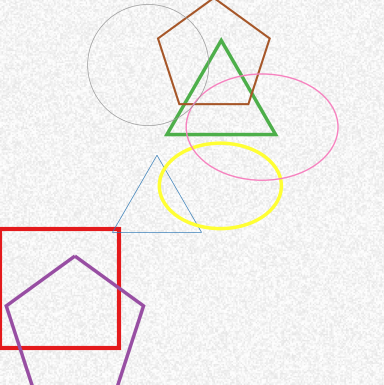[{"shape": "square", "thickness": 3, "radius": 0.77, "center": [0.154, 0.25]}, {"shape": "triangle", "thickness": 0.5, "radius": 0.67, "center": [0.408, 0.463]}, {"shape": "triangle", "thickness": 2.5, "radius": 0.82, "center": [0.575, 0.732]}, {"shape": "pentagon", "thickness": 2.5, "radius": 0.94, "center": [0.195, 0.147]}, {"shape": "oval", "thickness": 2.5, "radius": 0.79, "center": [0.572, 0.517]}, {"shape": "pentagon", "thickness": 1.5, "radius": 0.76, "center": [0.555, 0.853]}, {"shape": "oval", "thickness": 1, "radius": 0.99, "center": [0.681, 0.67]}, {"shape": "circle", "thickness": 0.5, "radius": 0.79, "center": [0.385, 0.831]}]